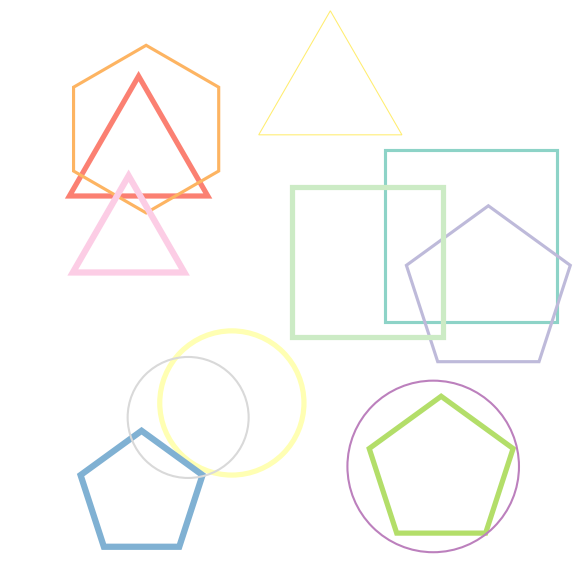[{"shape": "square", "thickness": 1.5, "radius": 0.74, "center": [0.815, 0.59]}, {"shape": "circle", "thickness": 2.5, "radius": 0.62, "center": [0.401, 0.301]}, {"shape": "pentagon", "thickness": 1.5, "radius": 0.75, "center": [0.846, 0.494]}, {"shape": "triangle", "thickness": 2.5, "radius": 0.69, "center": [0.24, 0.729]}, {"shape": "pentagon", "thickness": 3, "radius": 0.56, "center": [0.245, 0.142]}, {"shape": "hexagon", "thickness": 1.5, "radius": 0.73, "center": [0.253, 0.776]}, {"shape": "pentagon", "thickness": 2.5, "radius": 0.65, "center": [0.764, 0.182]}, {"shape": "triangle", "thickness": 3, "radius": 0.56, "center": [0.223, 0.583]}, {"shape": "circle", "thickness": 1, "radius": 0.52, "center": [0.326, 0.276]}, {"shape": "circle", "thickness": 1, "radius": 0.74, "center": [0.75, 0.191]}, {"shape": "square", "thickness": 2.5, "radius": 0.65, "center": [0.636, 0.546]}, {"shape": "triangle", "thickness": 0.5, "radius": 0.72, "center": [0.572, 0.837]}]